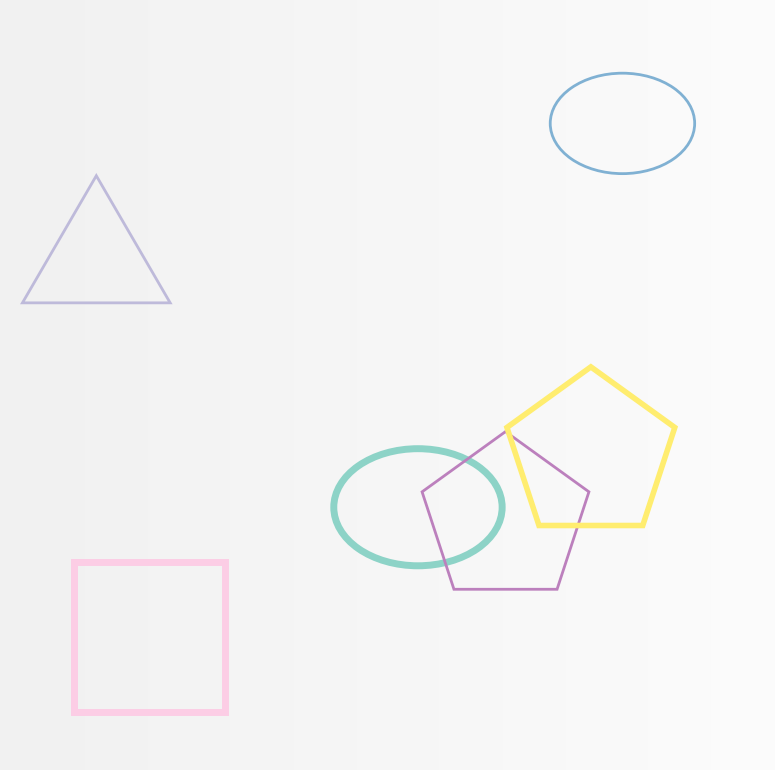[{"shape": "oval", "thickness": 2.5, "radius": 0.54, "center": [0.539, 0.341]}, {"shape": "triangle", "thickness": 1, "radius": 0.55, "center": [0.124, 0.662]}, {"shape": "oval", "thickness": 1, "radius": 0.47, "center": [0.803, 0.84]}, {"shape": "square", "thickness": 2.5, "radius": 0.49, "center": [0.193, 0.173]}, {"shape": "pentagon", "thickness": 1, "radius": 0.57, "center": [0.652, 0.326]}, {"shape": "pentagon", "thickness": 2, "radius": 0.57, "center": [0.762, 0.41]}]